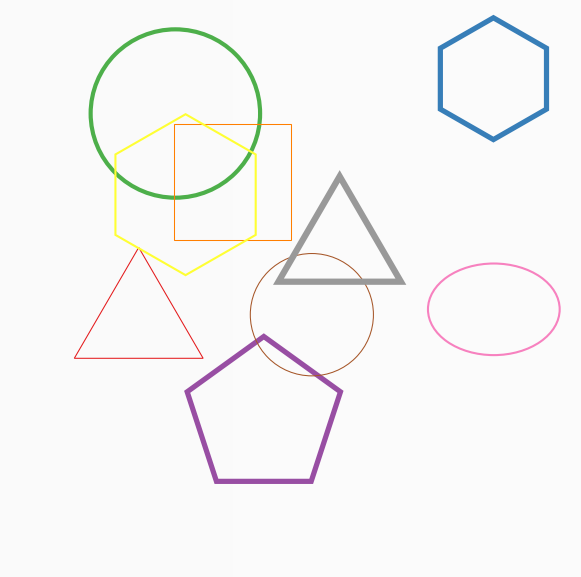[{"shape": "triangle", "thickness": 0.5, "radius": 0.64, "center": [0.239, 0.443]}, {"shape": "hexagon", "thickness": 2.5, "radius": 0.53, "center": [0.849, 0.863]}, {"shape": "circle", "thickness": 2, "radius": 0.73, "center": [0.302, 0.803]}, {"shape": "pentagon", "thickness": 2.5, "radius": 0.69, "center": [0.454, 0.278]}, {"shape": "square", "thickness": 0.5, "radius": 0.5, "center": [0.4, 0.684]}, {"shape": "hexagon", "thickness": 1, "radius": 0.7, "center": [0.319, 0.662]}, {"shape": "circle", "thickness": 0.5, "radius": 0.53, "center": [0.537, 0.454]}, {"shape": "oval", "thickness": 1, "radius": 0.57, "center": [0.85, 0.464]}, {"shape": "triangle", "thickness": 3, "radius": 0.61, "center": [0.584, 0.572]}]